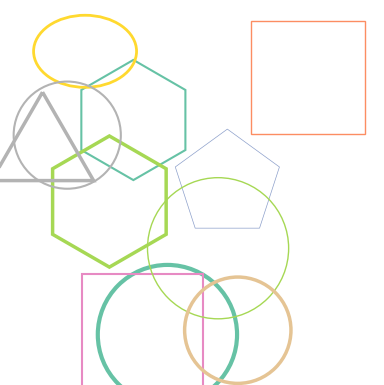[{"shape": "circle", "thickness": 3, "radius": 0.9, "center": [0.435, 0.131]}, {"shape": "hexagon", "thickness": 1.5, "radius": 0.78, "center": [0.346, 0.688]}, {"shape": "square", "thickness": 1, "radius": 0.74, "center": [0.801, 0.799]}, {"shape": "pentagon", "thickness": 0.5, "radius": 0.71, "center": [0.591, 0.522]}, {"shape": "square", "thickness": 1.5, "radius": 0.79, "center": [0.369, 0.132]}, {"shape": "circle", "thickness": 1, "radius": 0.92, "center": [0.566, 0.355]}, {"shape": "hexagon", "thickness": 2.5, "radius": 0.85, "center": [0.284, 0.477]}, {"shape": "oval", "thickness": 2, "radius": 0.67, "center": [0.221, 0.867]}, {"shape": "circle", "thickness": 2.5, "radius": 0.69, "center": [0.618, 0.142]}, {"shape": "triangle", "thickness": 2.5, "radius": 0.77, "center": [0.11, 0.608]}, {"shape": "circle", "thickness": 1.5, "radius": 0.7, "center": [0.175, 0.649]}]